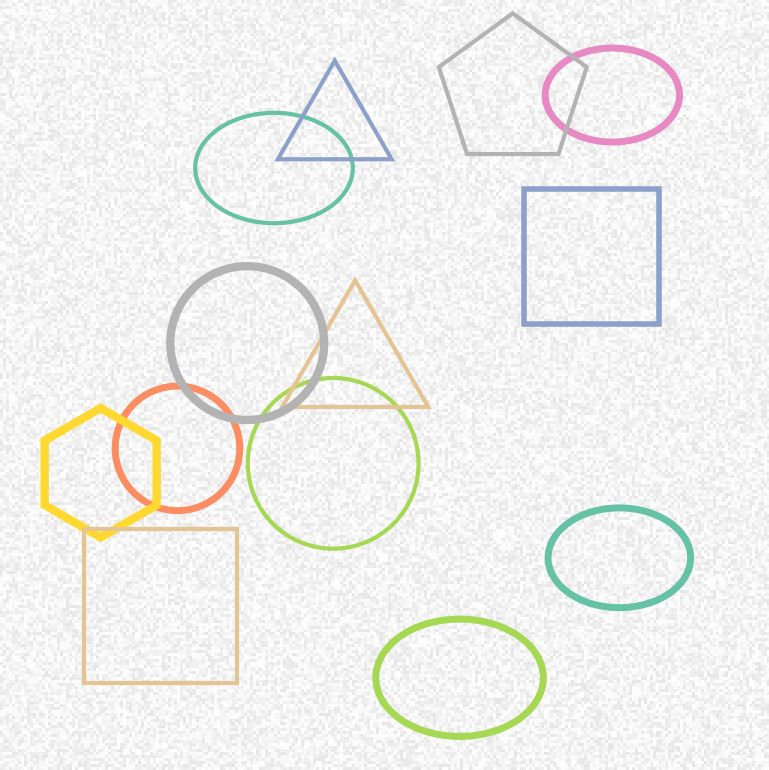[{"shape": "oval", "thickness": 1.5, "radius": 0.51, "center": [0.356, 0.782]}, {"shape": "oval", "thickness": 2.5, "radius": 0.46, "center": [0.804, 0.276]}, {"shape": "circle", "thickness": 2.5, "radius": 0.4, "center": [0.23, 0.418]}, {"shape": "triangle", "thickness": 1.5, "radius": 0.43, "center": [0.435, 0.836]}, {"shape": "square", "thickness": 2, "radius": 0.44, "center": [0.768, 0.667]}, {"shape": "oval", "thickness": 2.5, "radius": 0.44, "center": [0.795, 0.877]}, {"shape": "circle", "thickness": 1.5, "radius": 0.55, "center": [0.433, 0.398]}, {"shape": "oval", "thickness": 2.5, "radius": 0.54, "center": [0.597, 0.12]}, {"shape": "hexagon", "thickness": 3, "radius": 0.42, "center": [0.131, 0.386]}, {"shape": "square", "thickness": 1.5, "radius": 0.5, "center": [0.208, 0.213]}, {"shape": "triangle", "thickness": 1.5, "radius": 0.55, "center": [0.461, 0.526]}, {"shape": "circle", "thickness": 3, "radius": 0.5, "center": [0.321, 0.554]}, {"shape": "pentagon", "thickness": 1.5, "radius": 0.51, "center": [0.666, 0.882]}]